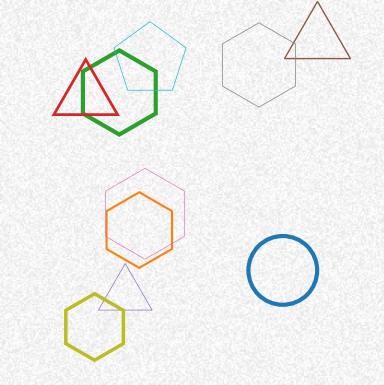[{"shape": "circle", "thickness": 3, "radius": 0.45, "center": [0.735, 0.298]}, {"shape": "hexagon", "thickness": 1.5, "radius": 0.49, "center": [0.362, 0.402]}, {"shape": "hexagon", "thickness": 3, "radius": 0.55, "center": [0.31, 0.76]}, {"shape": "triangle", "thickness": 2, "radius": 0.48, "center": [0.223, 0.75]}, {"shape": "triangle", "thickness": 0.5, "radius": 0.4, "center": [0.325, 0.235]}, {"shape": "triangle", "thickness": 1, "radius": 0.49, "center": [0.825, 0.897]}, {"shape": "hexagon", "thickness": 0.5, "radius": 0.59, "center": [0.377, 0.445]}, {"shape": "hexagon", "thickness": 0.5, "radius": 0.55, "center": [0.673, 0.831]}, {"shape": "hexagon", "thickness": 2.5, "radius": 0.43, "center": [0.246, 0.151]}, {"shape": "pentagon", "thickness": 0.5, "radius": 0.49, "center": [0.39, 0.845]}]